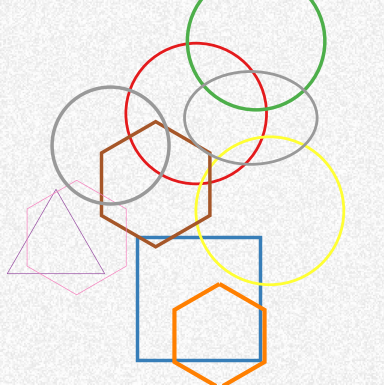[{"shape": "circle", "thickness": 2, "radius": 0.91, "center": [0.51, 0.705]}, {"shape": "square", "thickness": 2.5, "radius": 0.8, "center": [0.516, 0.224]}, {"shape": "circle", "thickness": 2.5, "radius": 0.89, "center": [0.665, 0.893]}, {"shape": "triangle", "thickness": 0.5, "radius": 0.73, "center": [0.145, 0.362]}, {"shape": "hexagon", "thickness": 3, "radius": 0.68, "center": [0.57, 0.127]}, {"shape": "circle", "thickness": 2, "radius": 0.96, "center": [0.701, 0.453]}, {"shape": "hexagon", "thickness": 2.5, "radius": 0.81, "center": [0.404, 0.521]}, {"shape": "hexagon", "thickness": 0.5, "radius": 0.74, "center": [0.199, 0.383]}, {"shape": "oval", "thickness": 2, "radius": 0.86, "center": [0.651, 0.694]}, {"shape": "circle", "thickness": 2.5, "radius": 0.76, "center": [0.287, 0.622]}]